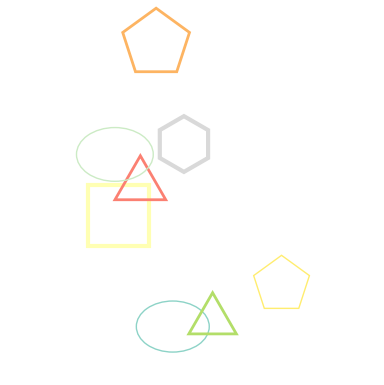[{"shape": "oval", "thickness": 1, "radius": 0.47, "center": [0.449, 0.152]}, {"shape": "square", "thickness": 3, "radius": 0.4, "center": [0.307, 0.441]}, {"shape": "triangle", "thickness": 2, "radius": 0.38, "center": [0.365, 0.519]}, {"shape": "pentagon", "thickness": 2, "radius": 0.46, "center": [0.405, 0.887]}, {"shape": "triangle", "thickness": 2, "radius": 0.36, "center": [0.552, 0.168]}, {"shape": "hexagon", "thickness": 3, "radius": 0.36, "center": [0.478, 0.626]}, {"shape": "oval", "thickness": 1, "radius": 0.5, "center": [0.298, 0.599]}, {"shape": "pentagon", "thickness": 1, "radius": 0.38, "center": [0.731, 0.261]}]